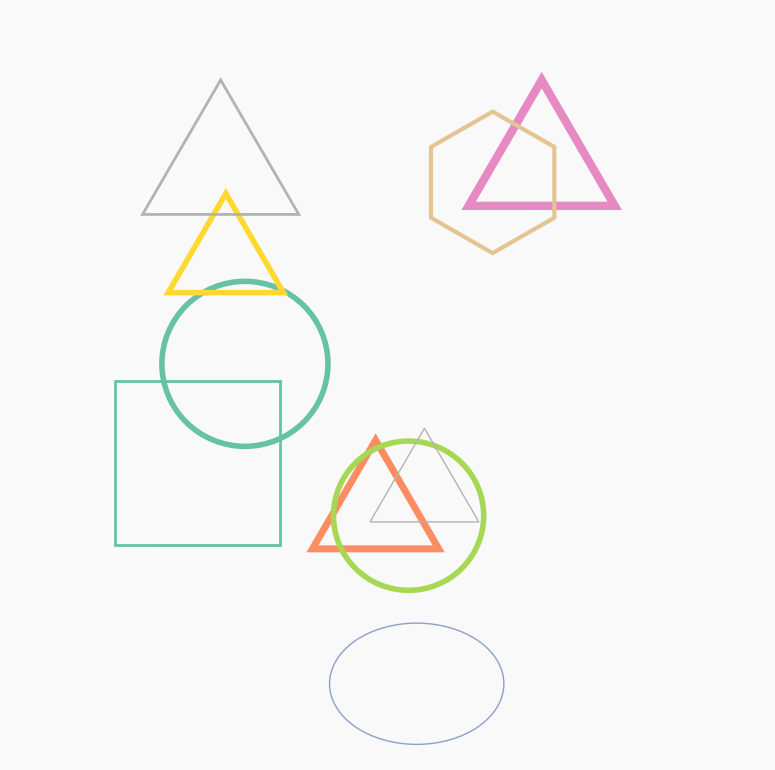[{"shape": "square", "thickness": 1, "radius": 0.53, "center": [0.254, 0.399]}, {"shape": "circle", "thickness": 2, "radius": 0.54, "center": [0.316, 0.527]}, {"shape": "triangle", "thickness": 2.5, "radius": 0.47, "center": [0.485, 0.334]}, {"shape": "oval", "thickness": 0.5, "radius": 0.56, "center": [0.538, 0.112]}, {"shape": "triangle", "thickness": 3, "radius": 0.54, "center": [0.699, 0.787]}, {"shape": "circle", "thickness": 2, "radius": 0.48, "center": [0.527, 0.33]}, {"shape": "triangle", "thickness": 2, "radius": 0.43, "center": [0.291, 0.663]}, {"shape": "hexagon", "thickness": 1.5, "radius": 0.46, "center": [0.636, 0.763]}, {"shape": "triangle", "thickness": 1, "radius": 0.58, "center": [0.285, 0.78]}, {"shape": "triangle", "thickness": 0.5, "radius": 0.41, "center": [0.548, 0.363]}]